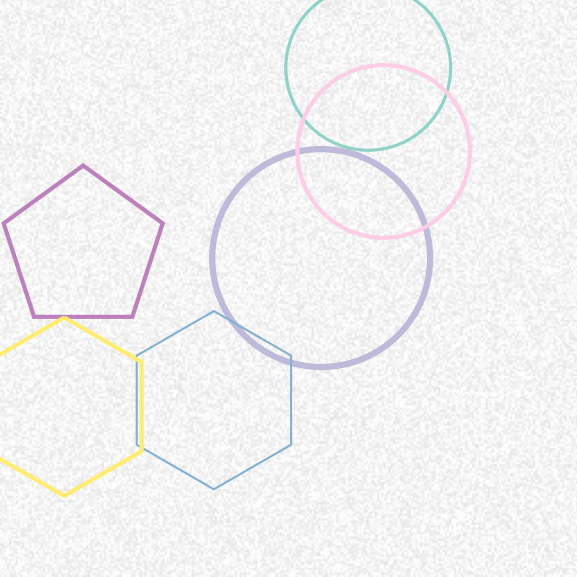[{"shape": "circle", "thickness": 1.5, "radius": 0.71, "center": [0.638, 0.882]}, {"shape": "circle", "thickness": 3, "radius": 0.94, "center": [0.556, 0.552]}, {"shape": "hexagon", "thickness": 1, "radius": 0.77, "center": [0.37, 0.306]}, {"shape": "circle", "thickness": 2, "radius": 0.75, "center": [0.664, 0.737]}, {"shape": "pentagon", "thickness": 2, "radius": 0.72, "center": [0.144, 0.568]}, {"shape": "hexagon", "thickness": 2, "radius": 0.77, "center": [0.111, 0.295]}]